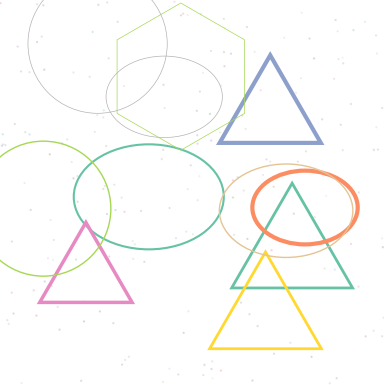[{"shape": "triangle", "thickness": 2, "radius": 0.91, "center": [0.759, 0.343]}, {"shape": "oval", "thickness": 1.5, "radius": 0.97, "center": [0.386, 0.489]}, {"shape": "oval", "thickness": 3, "radius": 0.68, "center": [0.792, 0.461]}, {"shape": "triangle", "thickness": 3, "radius": 0.76, "center": [0.702, 0.705]}, {"shape": "triangle", "thickness": 2.5, "radius": 0.69, "center": [0.223, 0.284]}, {"shape": "hexagon", "thickness": 0.5, "radius": 0.96, "center": [0.47, 0.801]}, {"shape": "circle", "thickness": 1, "radius": 0.88, "center": [0.113, 0.458]}, {"shape": "triangle", "thickness": 2, "radius": 0.84, "center": [0.69, 0.178]}, {"shape": "oval", "thickness": 1, "radius": 0.87, "center": [0.743, 0.453]}, {"shape": "circle", "thickness": 0.5, "radius": 0.9, "center": [0.254, 0.887]}, {"shape": "oval", "thickness": 0.5, "radius": 0.76, "center": [0.427, 0.749]}]